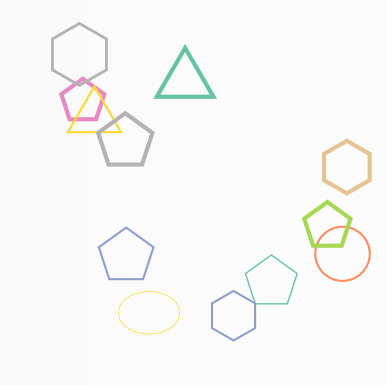[{"shape": "triangle", "thickness": 3, "radius": 0.42, "center": [0.478, 0.791]}, {"shape": "pentagon", "thickness": 1, "radius": 0.35, "center": [0.7, 0.268]}, {"shape": "circle", "thickness": 1.5, "radius": 0.35, "center": [0.884, 0.341]}, {"shape": "pentagon", "thickness": 1.5, "radius": 0.37, "center": [0.326, 0.335]}, {"shape": "hexagon", "thickness": 1.5, "radius": 0.32, "center": [0.603, 0.18]}, {"shape": "pentagon", "thickness": 3, "radius": 0.29, "center": [0.214, 0.737]}, {"shape": "pentagon", "thickness": 3, "radius": 0.31, "center": [0.845, 0.413]}, {"shape": "triangle", "thickness": 1.5, "radius": 0.4, "center": [0.244, 0.696]}, {"shape": "oval", "thickness": 0.5, "radius": 0.4, "center": [0.385, 0.187]}, {"shape": "hexagon", "thickness": 3, "radius": 0.34, "center": [0.895, 0.566]}, {"shape": "pentagon", "thickness": 3, "radius": 0.37, "center": [0.323, 0.632]}, {"shape": "hexagon", "thickness": 2, "radius": 0.4, "center": [0.205, 0.859]}]